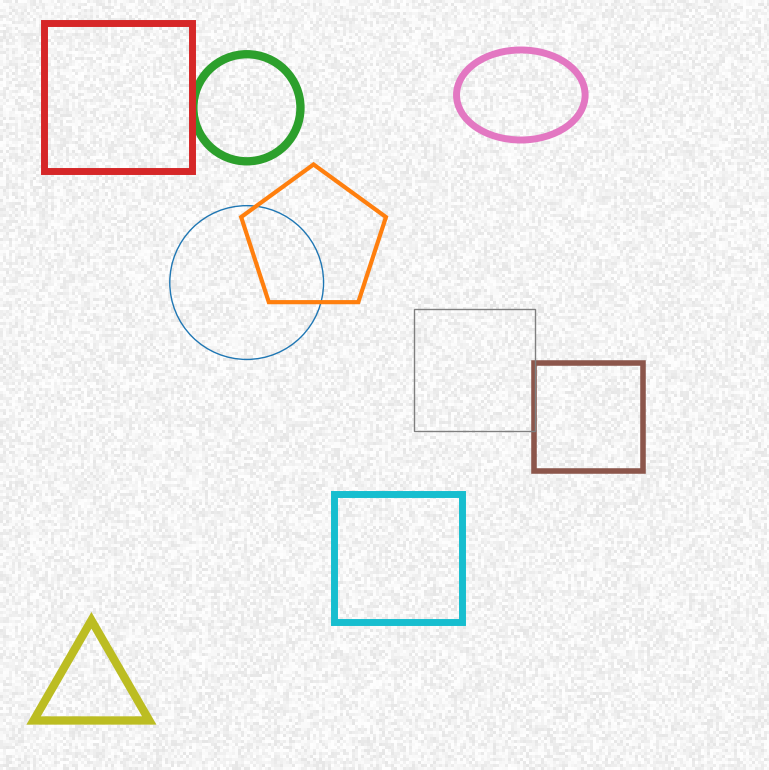[{"shape": "circle", "thickness": 0.5, "radius": 0.5, "center": [0.32, 0.633]}, {"shape": "pentagon", "thickness": 1.5, "radius": 0.49, "center": [0.407, 0.688]}, {"shape": "circle", "thickness": 3, "radius": 0.35, "center": [0.321, 0.86]}, {"shape": "square", "thickness": 2.5, "radius": 0.48, "center": [0.153, 0.874]}, {"shape": "square", "thickness": 2, "radius": 0.35, "center": [0.764, 0.459]}, {"shape": "oval", "thickness": 2.5, "radius": 0.42, "center": [0.676, 0.877]}, {"shape": "square", "thickness": 0.5, "radius": 0.39, "center": [0.616, 0.52]}, {"shape": "triangle", "thickness": 3, "radius": 0.43, "center": [0.119, 0.108]}, {"shape": "square", "thickness": 2.5, "radius": 0.41, "center": [0.516, 0.275]}]